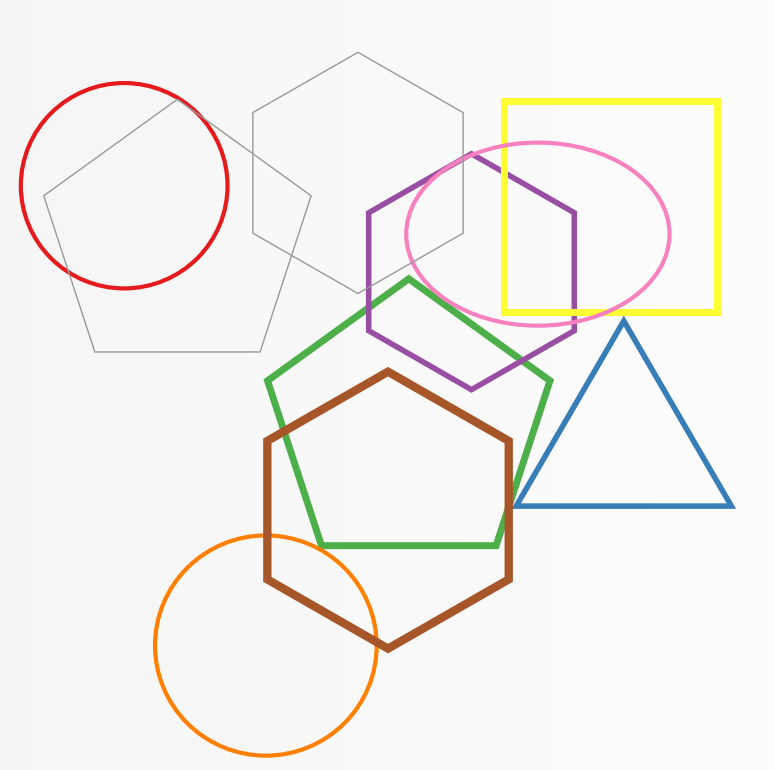[{"shape": "circle", "thickness": 1.5, "radius": 0.67, "center": [0.16, 0.759]}, {"shape": "triangle", "thickness": 2, "radius": 0.8, "center": [0.805, 0.423]}, {"shape": "pentagon", "thickness": 2.5, "radius": 0.96, "center": [0.527, 0.446]}, {"shape": "hexagon", "thickness": 2, "radius": 0.77, "center": [0.608, 0.647]}, {"shape": "circle", "thickness": 1.5, "radius": 0.72, "center": [0.343, 0.162]}, {"shape": "square", "thickness": 2.5, "radius": 0.69, "center": [0.788, 0.732]}, {"shape": "hexagon", "thickness": 3, "radius": 0.9, "center": [0.501, 0.337]}, {"shape": "oval", "thickness": 1.5, "radius": 0.85, "center": [0.694, 0.696]}, {"shape": "hexagon", "thickness": 0.5, "radius": 0.78, "center": [0.462, 0.775]}, {"shape": "pentagon", "thickness": 0.5, "radius": 0.91, "center": [0.229, 0.69]}]